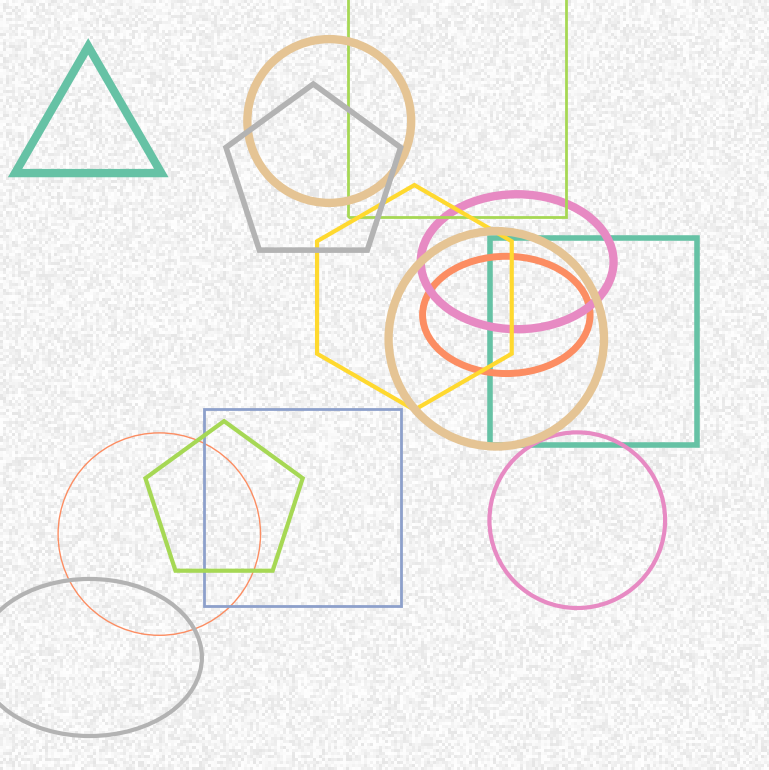[{"shape": "square", "thickness": 2, "radius": 0.67, "center": [0.771, 0.556]}, {"shape": "triangle", "thickness": 3, "radius": 0.55, "center": [0.115, 0.83]}, {"shape": "circle", "thickness": 0.5, "radius": 0.66, "center": [0.207, 0.306]}, {"shape": "oval", "thickness": 2.5, "radius": 0.54, "center": [0.658, 0.591]}, {"shape": "square", "thickness": 1, "radius": 0.64, "center": [0.393, 0.341]}, {"shape": "circle", "thickness": 1.5, "radius": 0.57, "center": [0.75, 0.324]}, {"shape": "oval", "thickness": 3, "radius": 0.63, "center": [0.672, 0.66]}, {"shape": "pentagon", "thickness": 1.5, "radius": 0.54, "center": [0.291, 0.346]}, {"shape": "square", "thickness": 1, "radius": 0.71, "center": [0.593, 0.86]}, {"shape": "hexagon", "thickness": 1.5, "radius": 0.73, "center": [0.538, 0.614]}, {"shape": "circle", "thickness": 3, "radius": 0.53, "center": [0.428, 0.843]}, {"shape": "circle", "thickness": 3, "radius": 0.7, "center": [0.645, 0.56]}, {"shape": "pentagon", "thickness": 2, "radius": 0.6, "center": [0.407, 0.772]}, {"shape": "oval", "thickness": 1.5, "radius": 0.73, "center": [0.116, 0.146]}]